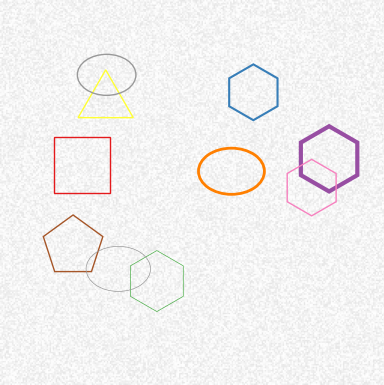[{"shape": "square", "thickness": 1, "radius": 0.36, "center": [0.214, 0.572]}, {"shape": "hexagon", "thickness": 1.5, "radius": 0.36, "center": [0.658, 0.76]}, {"shape": "hexagon", "thickness": 0.5, "radius": 0.4, "center": [0.407, 0.27]}, {"shape": "hexagon", "thickness": 3, "radius": 0.42, "center": [0.855, 0.587]}, {"shape": "oval", "thickness": 2, "radius": 0.43, "center": [0.601, 0.555]}, {"shape": "triangle", "thickness": 1, "radius": 0.41, "center": [0.274, 0.736]}, {"shape": "pentagon", "thickness": 1, "radius": 0.41, "center": [0.19, 0.36]}, {"shape": "hexagon", "thickness": 1, "radius": 0.37, "center": [0.81, 0.513]}, {"shape": "oval", "thickness": 0.5, "radius": 0.42, "center": [0.307, 0.302]}, {"shape": "oval", "thickness": 1, "radius": 0.38, "center": [0.277, 0.806]}]